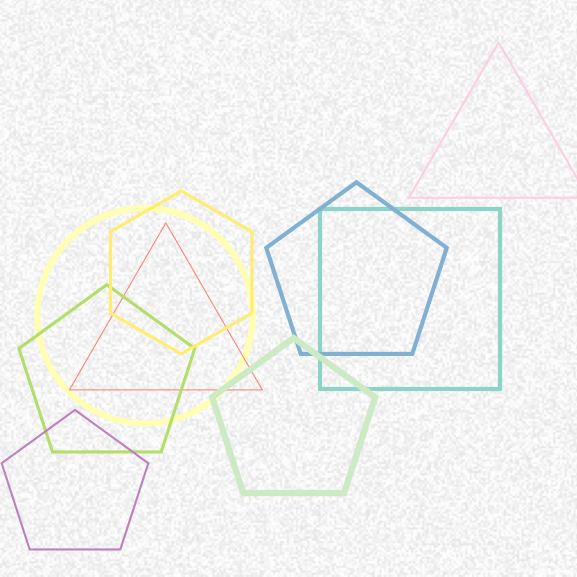[{"shape": "square", "thickness": 2, "radius": 0.78, "center": [0.71, 0.481]}, {"shape": "circle", "thickness": 3, "radius": 0.93, "center": [0.251, 0.452]}, {"shape": "triangle", "thickness": 0.5, "radius": 0.96, "center": [0.287, 0.42]}, {"shape": "pentagon", "thickness": 2, "radius": 0.82, "center": [0.617, 0.519]}, {"shape": "pentagon", "thickness": 1.5, "radius": 0.8, "center": [0.185, 0.346]}, {"shape": "triangle", "thickness": 1, "radius": 0.9, "center": [0.863, 0.746]}, {"shape": "pentagon", "thickness": 1, "radius": 0.67, "center": [0.13, 0.156]}, {"shape": "pentagon", "thickness": 3, "radius": 0.74, "center": [0.508, 0.265]}, {"shape": "hexagon", "thickness": 1.5, "radius": 0.71, "center": [0.314, 0.527]}]